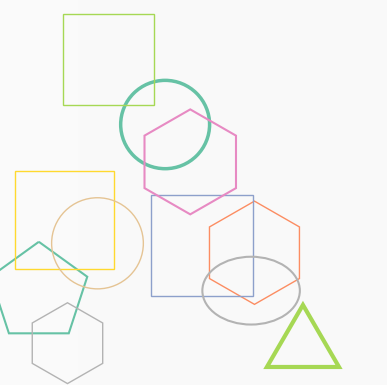[{"shape": "pentagon", "thickness": 1.5, "radius": 0.66, "center": [0.1, 0.241]}, {"shape": "circle", "thickness": 2.5, "radius": 0.57, "center": [0.426, 0.677]}, {"shape": "hexagon", "thickness": 1, "radius": 0.67, "center": [0.657, 0.344]}, {"shape": "square", "thickness": 1, "radius": 0.66, "center": [0.522, 0.363]}, {"shape": "hexagon", "thickness": 1.5, "radius": 0.68, "center": [0.491, 0.58]}, {"shape": "triangle", "thickness": 3, "radius": 0.54, "center": [0.782, 0.101]}, {"shape": "square", "thickness": 1, "radius": 0.59, "center": [0.281, 0.846]}, {"shape": "square", "thickness": 1, "radius": 0.64, "center": [0.166, 0.428]}, {"shape": "circle", "thickness": 1, "radius": 0.59, "center": [0.252, 0.368]}, {"shape": "oval", "thickness": 1.5, "radius": 0.63, "center": [0.648, 0.245]}, {"shape": "hexagon", "thickness": 1, "radius": 0.52, "center": [0.174, 0.109]}]